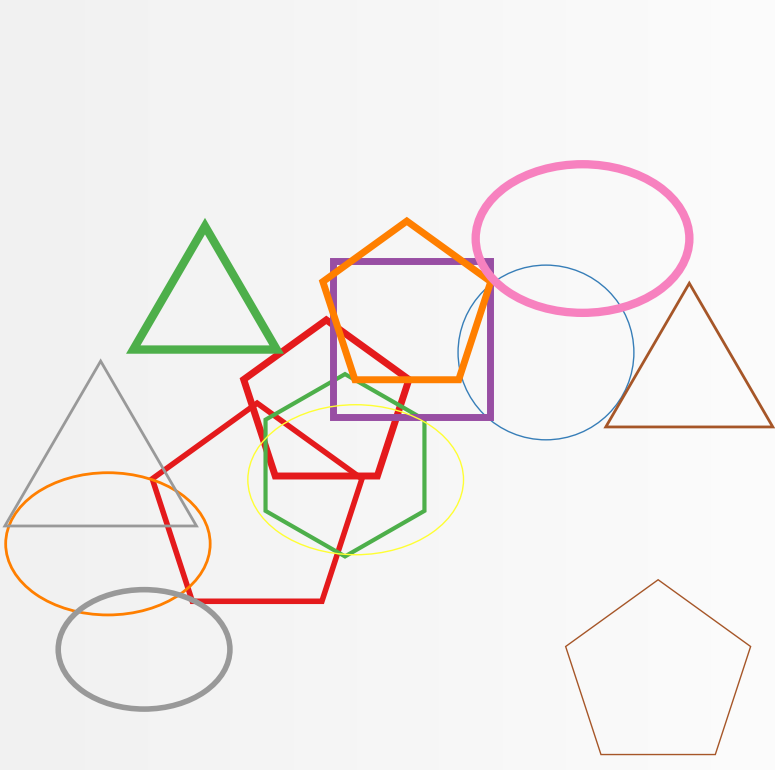[{"shape": "pentagon", "thickness": 2, "radius": 0.71, "center": [0.332, 0.334]}, {"shape": "pentagon", "thickness": 2.5, "radius": 0.56, "center": [0.421, 0.472]}, {"shape": "circle", "thickness": 0.5, "radius": 0.57, "center": [0.704, 0.542]}, {"shape": "triangle", "thickness": 3, "radius": 0.53, "center": [0.265, 0.599]}, {"shape": "hexagon", "thickness": 1.5, "radius": 0.59, "center": [0.445, 0.396]}, {"shape": "square", "thickness": 2.5, "radius": 0.51, "center": [0.531, 0.56]}, {"shape": "pentagon", "thickness": 2.5, "radius": 0.57, "center": [0.525, 0.599]}, {"shape": "oval", "thickness": 1, "radius": 0.66, "center": [0.139, 0.294]}, {"shape": "oval", "thickness": 0.5, "radius": 0.7, "center": [0.459, 0.377]}, {"shape": "triangle", "thickness": 1, "radius": 0.62, "center": [0.889, 0.508]}, {"shape": "pentagon", "thickness": 0.5, "radius": 0.63, "center": [0.849, 0.122]}, {"shape": "oval", "thickness": 3, "radius": 0.69, "center": [0.752, 0.69]}, {"shape": "oval", "thickness": 2, "radius": 0.55, "center": [0.186, 0.157]}, {"shape": "triangle", "thickness": 1, "radius": 0.71, "center": [0.13, 0.388]}]